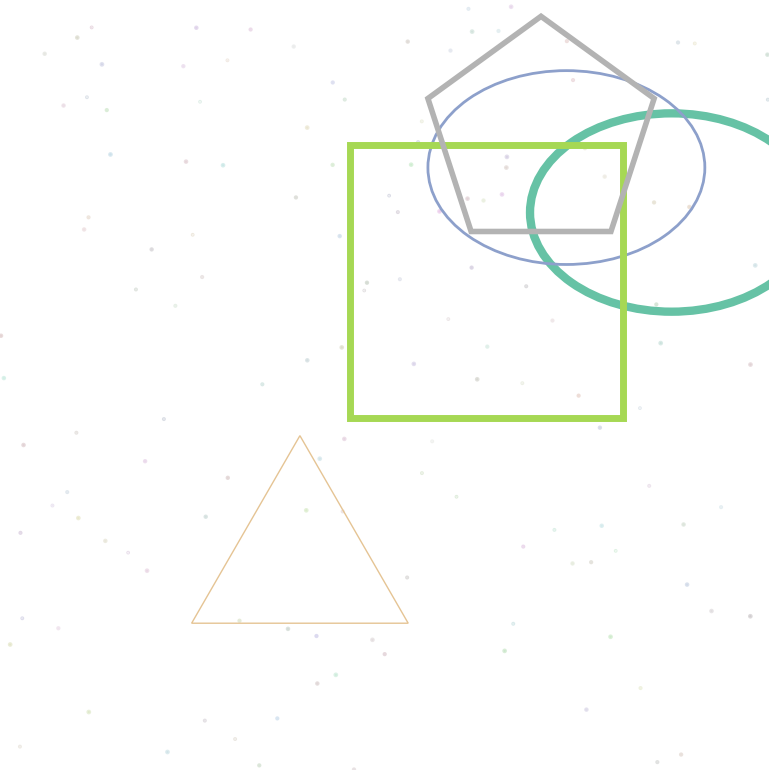[{"shape": "oval", "thickness": 3, "radius": 0.92, "center": [0.872, 0.724]}, {"shape": "oval", "thickness": 1, "radius": 0.9, "center": [0.736, 0.782]}, {"shape": "square", "thickness": 2.5, "radius": 0.89, "center": [0.632, 0.634]}, {"shape": "triangle", "thickness": 0.5, "radius": 0.81, "center": [0.39, 0.272]}, {"shape": "pentagon", "thickness": 2, "radius": 0.77, "center": [0.703, 0.824]}]